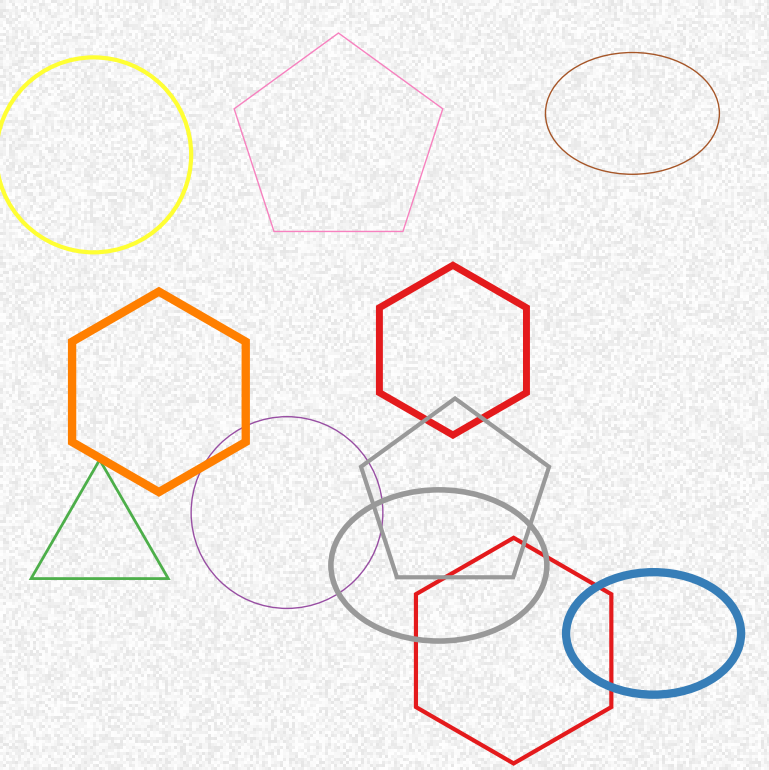[{"shape": "hexagon", "thickness": 2.5, "radius": 0.55, "center": [0.588, 0.545]}, {"shape": "hexagon", "thickness": 1.5, "radius": 0.73, "center": [0.667, 0.155]}, {"shape": "oval", "thickness": 3, "radius": 0.57, "center": [0.849, 0.177]}, {"shape": "triangle", "thickness": 1, "radius": 0.51, "center": [0.129, 0.3]}, {"shape": "circle", "thickness": 0.5, "radius": 0.62, "center": [0.373, 0.334]}, {"shape": "hexagon", "thickness": 3, "radius": 0.65, "center": [0.206, 0.491]}, {"shape": "circle", "thickness": 1.5, "radius": 0.63, "center": [0.122, 0.799]}, {"shape": "oval", "thickness": 0.5, "radius": 0.56, "center": [0.821, 0.853]}, {"shape": "pentagon", "thickness": 0.5, "radius": 0.71, "center": [0.44, 0.815]}, {"shape": "oval", "thickness": 2, "radius": 0.7, "center": [0.57, 0.266]}, {"shape": "pentagon", "thickness": 1.5, "radius": 0.64, "center": [0.591, 0.354]}]